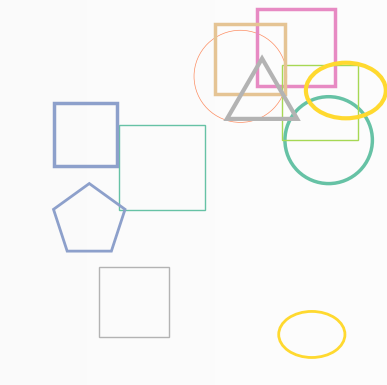[{"shape": "circle", "thickness": 2.5, "radius": 0.56, "center": [0.848, 0.636]}, {"shape": "square", "thickness": 1, "radius": 0.55, "center": [0.418, 0.564]}, {"shape": "circle", "thickness": 0.5, "radius": 0.6, "center": [0.62, 0.802]}, {"shape": "square", "thickness": 2.5, "radius": 0.41, "center": [0.222, 0.651]}, {"shape": "pentagon", "thickness": 2, "radius": 0.49, "center": [0.23, 0.426]}, {"shape": "square", "thickness": 2.5, "radius": 0.5, "center": [0.764, 0.878]}, {"shape": "square", "thickness": 1, "radius": 0.49, "center": [0.825, 0.734]}, {"shape": "oval", "thickness": 3, "radius": 0.52, "center": [0.893, 0.765]}, {"shape": "oval", "thickness": 2, "radius": 0.43, "center": [0.805, 0.131]}, {"shape": "square", "thickness": 2.5, "radius": 0.45, "center": [0.645, 0.846]}, {"shape": "triangle", "thickness": 3, "radius": 0.52, "center": [0.676, 0.744]}, {"shape": "square", "thickness": 1, "radius": 0.45, "center": [0.345, 0.215]}]